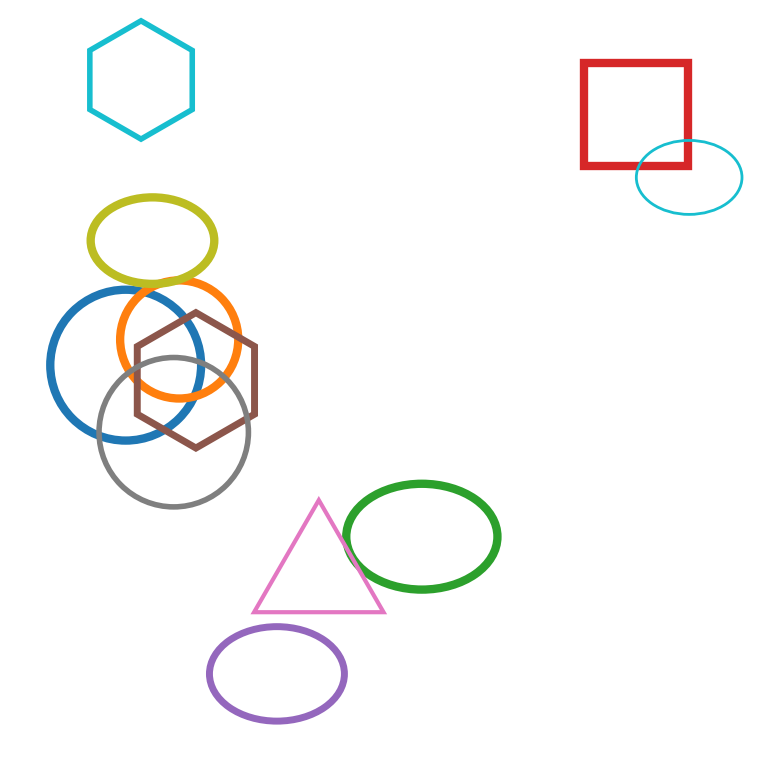[{"shape": "circle", "thickness": 3, "radius": 0.49, "center": [0.163, 0.526]}, {"shape": "circle", "thickness": 3, "radius": 0.38, "center": [0.233, 0.559]}, {"shape": "oval", "thickness": 3, "radius": 0.49, "center": [0.548, 0.303]}, {"shape": "square", "thickness": 3, "radius": 0.34, "center": [0.826, 0.851]}, {"shape": "oval", "thickness": 2.5, "radius": 0.44, "center": [0.36, 0.125]}, {"shape": "hexagon", "thickness": 2.5, "radius": 0.44, "center": [0.254, 0.506]}, {"shape": "triangle", "thickness": 1.5, "radius": 0.49, "center": [0.414, 0.253]}, {"shape": "circle", "thickness": 2, "radius": 0.49, "center": [0.226, 0.439]}, {"shape": "oval", "thickness": 3, "radius": 0.4, "center": [0.198, 0.687]}, {"shape": "oval", "thickness": 1, "radius": 0.34, "center": [0.895, 0.77]}, {"shape": "hexagon", "thickness": 2, "radius": 0.38, "center": [0.183, 0.896]}]